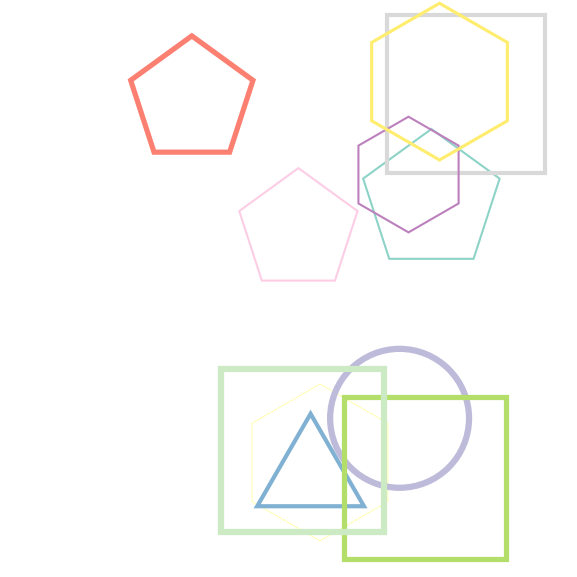[{"shape": "pentagon", "thickness": 1, "radius": 0.62, "center": [0.747, 0.651]}, {"shape": "hexagon", "thickness": 0.5, "radius": 0.68, "center": [0.554, 0.198]}, {"shape": "circle", "thickness": 3, "radius": 0.6, "center": [0.692, 0.275]}, {"shape": "pentagon", "thickness": 2.5, "radius": 0.56, "center": [0.332, 0.826]}, {"shape": "triangle", "thickness": 2, "radius": 0.53, "center": [0.538, 0.176]}, {"shape": "square", "thickness": 2.5, "radius": 0.7, "center": [0.736, 0.171]}, {"shape": "pentagon", "thickness": 1, "radius": 0.54, "center": [0.517, 0.6]}, {"shape": "square", "thickness": 2, "radius": 0.68, "center": [0.807, 0.836]}, {"shape": "hexagon", "thickness": 1, "radius": 0.5, "center": [0.707, 0.697]}, {"shape": "square", "thickness": 3, "radius": 0.71, "center": [0.524, 0.219]}, {"shape": "hexagon", "thickness": 1.5, "radius": 0.68, "center": [0.761, 0.858]}]